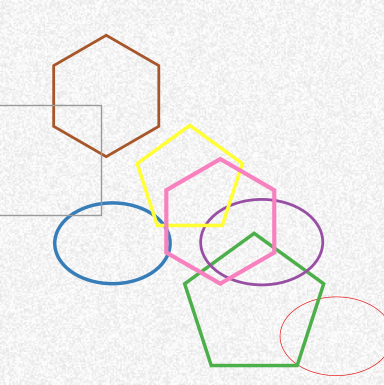[{"shape": "oval", "thickness": 0.5, "radius": 0.73, "center": [0.874, 0.127]}, {"shape": "oval", "thickness": 2.5, "radius": 0.75, "center": [0.292, 0.368]}, {"shape": "pentagon", "thickness": 2.5, "radius": 0.95, "center": [0.66, 0.204]}, {"shape": "oval", "thickness": 2, "radius": 0.79, "center": [0.68, 0.371]}, {"shape": "pentagon", "thickness": 2.5, "radius": 0.72, "center": [0.493, 0.531]}, {"shape": "hexagon", "thickness": 2, "radius": 0.79, "center": [0.276, 0.751]}, {"shape": "hexagon", "thickness": 3, "radius": 0.81, "center": [0.572, 0.425]}, {"shape": "square", "thickness": 1, "radius": 0.72, "center": [0.118, 0.584]}]